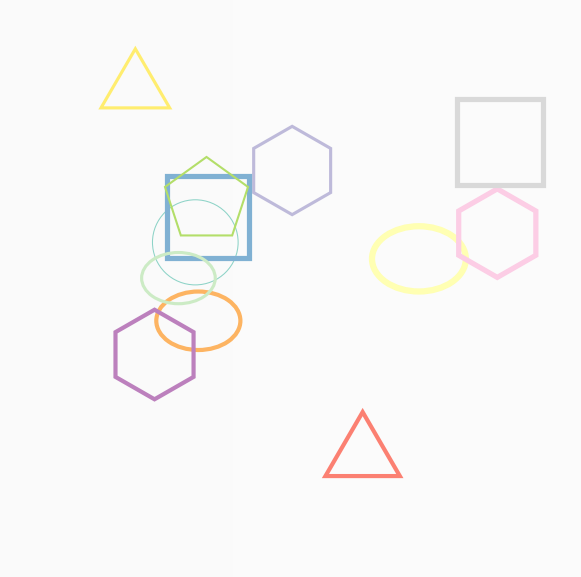[{"shape": "circle", "thickness": 0.5, "radius": 0.37, "center": [0.336, 0.579]}, {"shape": "oval", "thickness": 3, "radius": 0.4, "center": [0.721, 0.551]}, {"shape": "hexagon", "thickness": 1.5, "radius": 0.38, "center": [0.503, 0.704]}, {"shape": "triangle", "thickness": 2, "radius": 0.37, "center": [0.624, 0.212]}, {"shape": "square", "thickness": 2.5, "radius": 0.35, "center": [0.359, 0.623]}, {"shape": "oval", "thickness": 2, "radius": 0.36, "center": [0.341, 0.444]}, {"shape": "pentagon", "thickness": 1, "radius": 0.38, "center": [0.355, 0.652]}, {"shape": "hexagon", "thickness": 2.5, "radius": 0.38, "center": [0.856, 0.595]}, {"shape": "square", "thickness": 2.5, "radius": 0.37, "center": [0.86, 0.754]}, {"shape": "hexagon", "thickness": 2, "radius": 0.39, "center": [0.266, 0.385]}, {"shape": "oval", "thickness": 1.5, "radius": 0.32, "center": [0.307, 0.518]}, {"shape": "triangle", "thickness": 1.5, "radius": 0.34, "center": [0.233, 0.846]}]